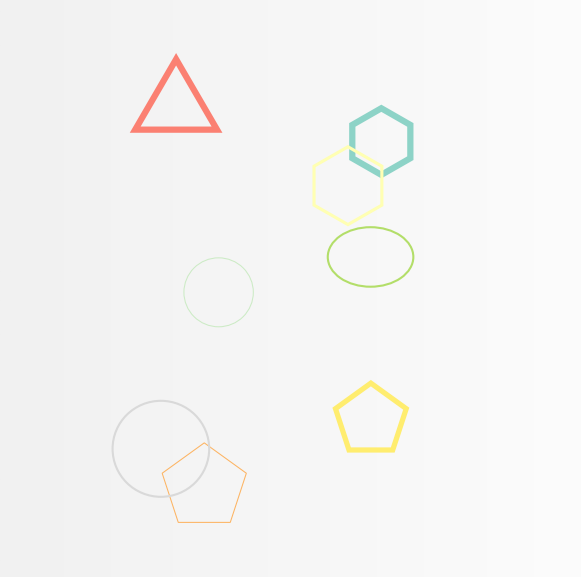[{"shape": "hexagon", "thickness": 3, "radius": 0.29, "center": [0.656, 0.754]}, {"shape": "hexagon", "thickness": 1.5, "radius": 0.34, "center": [0.599, 0.678]}, {"shape": "triangle", "thickness": 3, "radius": 0.41, "center": [0.303, 0.815]}, {"shape": "pentagon", "thickness": 0.5, "radius": 0.38, "center": [0.351, 0.156]}, {"shape": "oval", "thickness": 1, "radius": 0.37, "center": [0.638, 0.554]}, {"shape": "circle", "thickness": 1, "radius": 0.42, "center": [0.277, 0.222]}, {"shape": "circle", "thickness": 0.5, "radius": 0.3, "center": [0.376, 0.493]}, {"shape": "pentagon", "thickness": 2.5, "radius": 0.32, "center": [0.638, 0.272]}]